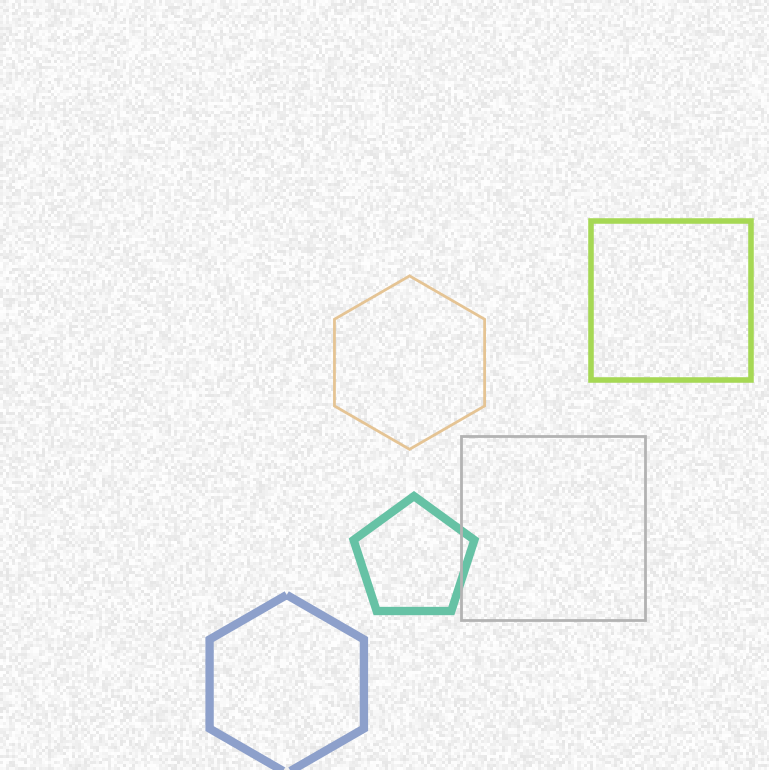[{"shape": "pentagon", "thickness": 3, "radius": 0.41, "center": [0.538, 0.273]}, {"shape": "hexagon", "thickness": 3, "radius": 0.58, "center": [0.372, 0.112]}, {"shape": "square", "thickness": 2, "radius": 0.52, "center": [0.872, 0.61]}, {"shape": "hexagon", "thickness": 1, "radius": 0.56, "center": [0.532, 0.529]}, {"shape": "square", "thickness": 1, "radius": 0.6, "center": [0.718, 0.315]}]